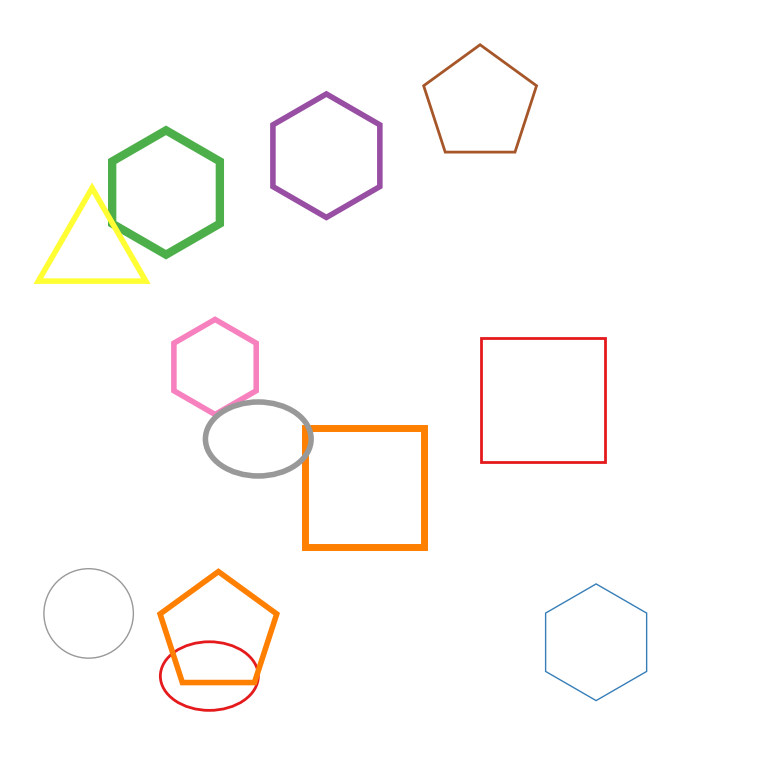[{"shape": "square", "thickness": 1, "radius": 0.4, "center": [0.705, 0.481]}, {"shape": "oval", "thickness": 1, "radius": 0.32, "center": [0.272, 0.122]}, {"shape": "hexagon", "thickness": 0.5, "radius": 0.38, "center": [0.774, 0.166]}, {"shape": "hexagon", "thickness": 3, "radius": 0.4, "center": [0.216, 0.75]}, {"shape": "hexagon", "thickness": 2, "radius": 0.4, "center": [0.424, 0.798]}, {"shape": "pentagon", "thickness": 2, "radius": 0.4, "center": [0.284, 0.178]}, {"shape": "square", "thickness": 2.5, "radius": 0.39, "center": [0.474, 0.367]}, {"shape": "triangle", "thickness": 2, "radius": 0.4, "center": [0.12, 0.675]}, {"shape": "pentagon", "thickness": 1, "radius": 0.39, "center": [0.624, 0.865]}, {"shape": "hexagon", "thickness": 2, "radius": 0.31, "center": [0.279, 0.523]}, {"shape": "oval", "thickness": 2, "radius": 0.34, "center": [0.335, 0.43]}, {"shape": "circle", "thickness": 0.5, "radius": 0.29, "center": [0.115, 0.203]}]